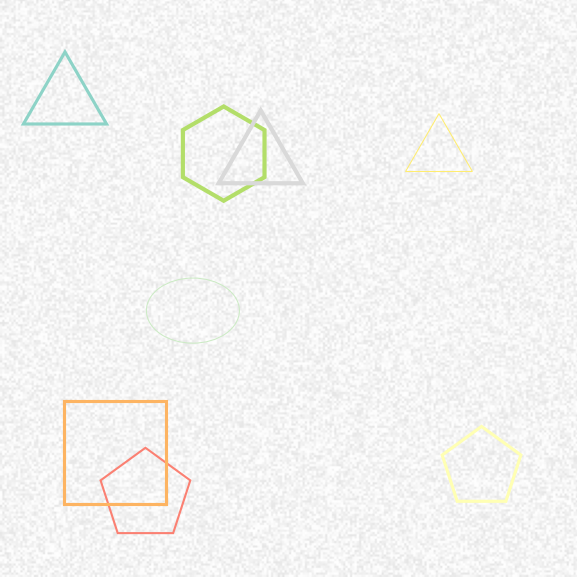[{"shape": "triangle", "thickness": 1.5, "radius": 0.42, "center": [0.113, 0.826]}, {"shape": "pentagon", "thickness": 1.5, "radius": 0.36, "center": [0.834, 0.189]}, {"shape": "pentagon", "thickness": 1, "radius": 0.41, "center": [0.252, 0.142]}, {"shape": "square", "thickness": 1.5, "radius": 0.45, "center": [0.199, 0.215]}, {"shape": "hexagon", "thickness": 2, "radius": 0.41, "center": [0.387, 0.733]}, {"shape": "triangle", "thickness": 2, "radius": 0.42, "center": [0.452, 0.724]}, {"shape": "oval", "thickness": 0.5, "radius": 0.4, "center": [0.334, 0.461]}, {"shape": "triangle", "thickness": 0.5, "radius": 0.33, "center": [0.76, 0.736]}]